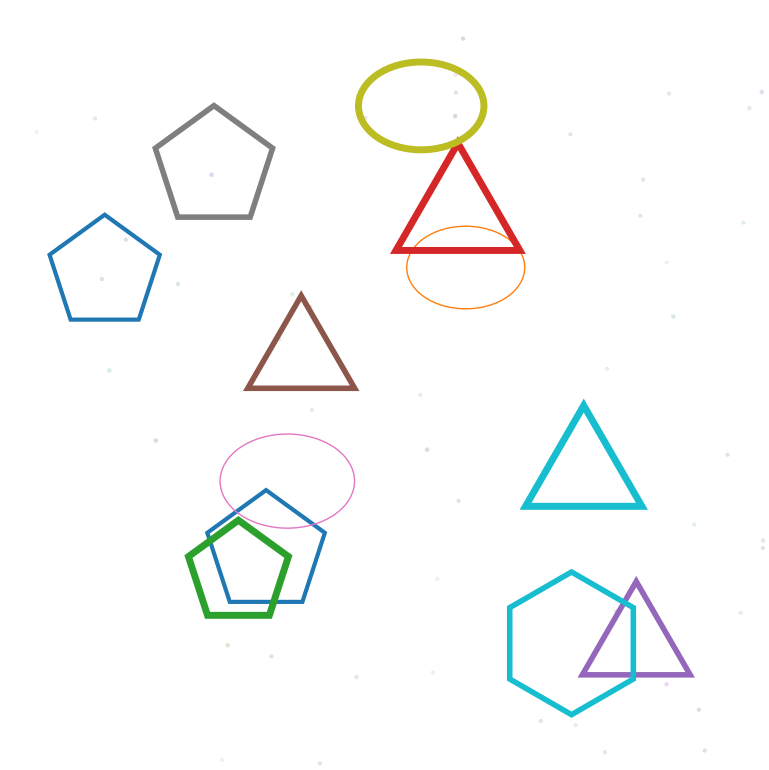[{"shape": "pentagon", "thickness": 1.5, "radius": 0.38, "center": [0.136, 0.646]}, {"shape": "pentagon", "thickness": 1.5, "radius": 0.4, "center": [0.346, 0.283]}, {"shape": "oval", "thickness": 0.5, "radius": 0.38, "center": [0.605, 0.653]}, {"shape": "pentagon", "thickness": 2.5, "radius": 0.34, "center": [0.31, 0.256]}, {"shape": "triangle", "thickness": 2.5, "radius": 0.46, "center": [0.595, 0.721]}, {"shape": "triangle", "thickness": 2, "radius": 0.4, "center": [0.826, 0.164]}, {"shape": "triangle", "thickness": 2, "radius": 0.4, "center": [0.391, 0.536]}, {"shape": "oval", "thickness": 0.5, "radius": 0.44, "center": [0.373, 0.375]}, {"shape": "pentagon", "thickness": 2, "radius": 0.4, "center": [0.278, 0.783]}, {"shape": "oval", "thickness": 2.5, "radius": 0.41, "center": [0.547, 0.862]}, {"shape": "hexagon", "thickness": 2, "radius": 0.46, "center": [0.742, 0.165]}, {"shape": "triangle", "thickness": 2.5, "radius": 0.44, "center": [0.758, 0.386]}]